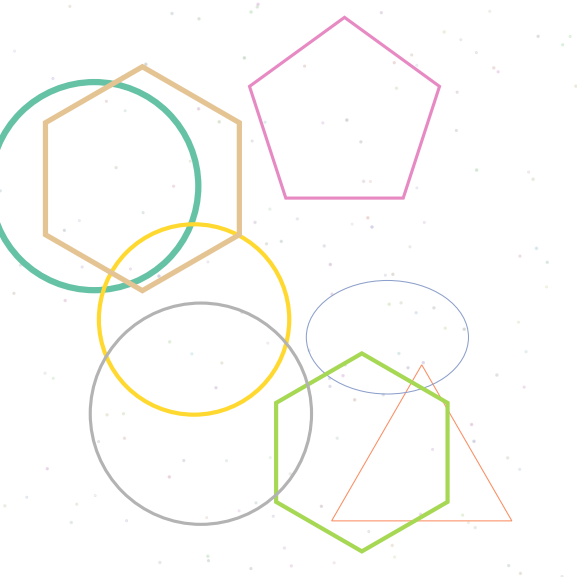[{"shape": "circle", "thickness": 3, "radius": 0.9, "center": [0.163, 0.677]}, {"shape": "triangle", "thickness": 0.5, "radius": 0.9, "center": [0.73, 0.187]}, {"shape": "oval", "thickness": 0.5, "radius": 0.7, "center": [0.671, 0.415]}, {"shape": "pentagon", "thickness": 1.5, "radius": 0.86, "center": [0.597, 0.796]}, {"shape": "hexagon", "thickness": 2, "radius": 0.86, "center": [0.627, 0.216]}, {"shape": "circle", "thickness": 2, "radius": 0.82, "center": [0.336, 0.446]}, {"shape": "hexagon", "thickness": 2.5, "radius": 0.97, "center": [0.247, 0.69]}, {"shape": "circle", "thickness": 1.5, "radius": 0.96, "center": [0.348, 0.283]}]